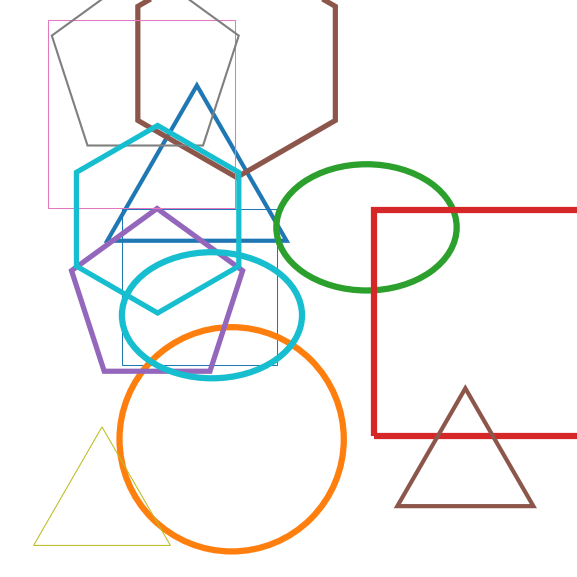[{"shape": "triangle", "thickness": 2, "radius": 0.9, "center": [0.341, 0.672]}, {"shape": "square", "thickness": 0.5, "radius": 0.67, "center": [0.346, 0.502]}, {"shape": "circle", "thickness": 3, "radius": 0.97, "center": [0.401, 0.238]}, {"shape": "oval", "thickness": 3, "radius": 0.78, "center": [0.635, 0.605]}, {"shape": "square", "thickness": 3, "radius": 0.98, "center": [0.843, 0.439]}, {"shape": "pentagon", "thickness": 2.5, "radius": 0.78, "center": [0.272, 0.482]}, {"shape": "hexagon", "thickness": 2.5, "radius": 0.99, "center": [0.41, 0.889]}, {"shape": "triangle", "thickness": 2, "radius": 0.68, "center": [0.806, 0.191]}, {"shape": "square", "thickness": 0.5, "radius": 0.81, "center": [0.245, 0.801]}, {"shape": "pentagon", "thickness": 1, "radius": 0.85, "center": [0.252, 0.885]}, {"shape": "triangle", "thickness": 0.5, "radius": 0.68, "center": [0.177, 0.123]}, {"shape": "hexagon", "thickness": 2.5, "radius": 0.81, "center": [0.273, 0.62]}, {"shape": "oval", "thickness": 3, "radius": 0.78, "center": [0.367, 0.453]}]